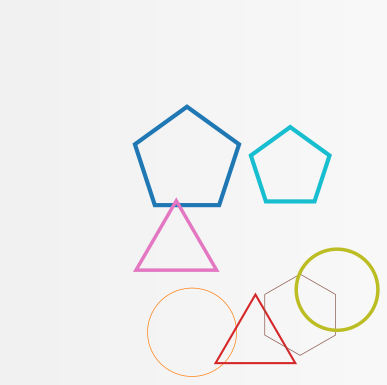[{"shape": "pentagon", "thickness": 3, "radius": 0.71, "center": [0.483, 0.581]}, {"shape": "circle", "thickness": 0.5, "radius": 0.57, "center": [0.496, 0.137]}, {"shape": "triangle", "thickness": 1.5, "radius": 0.59, "center": [0.659, 0.116]}, {"shape": "hexagon", "thickness": 0.5, "radius": 0.53, "center": [0.775, 0.182]}, {"shape": "triangle", "thickness": 2.5, "radius": 0.6, "center": [0.455, 0.358]}, {"shape": "circle", "thickness": 2.5, "radius": 0.53, "center": [0.87, 0.247]}, {"shape": "pentagon", "thickness": 3, "radius": 0.53, "center": [0.749, 0.563]}]